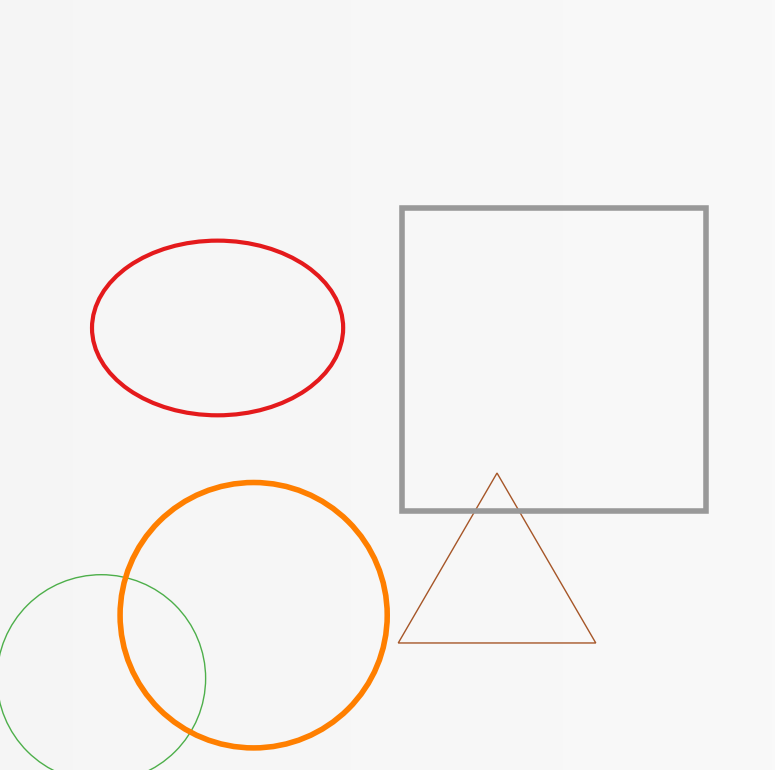[{"shape": "oval", "thickness": 1.5, "radius": 0.81, "center": [0.281, 0.574]}, {"shape": "circle", "thickness": 0.5, "radius": 0.67, "center": [0.131, 0.119]}, {"shape": "circle", "thickness": 2, "radius": 0.86, "center": [0.327, 0.201]}, {"shape": "triangle", "thickness": 0.5, "radius": 0.74, "center": [0.641, 0.239]}, {"shape": "square", "thickness": 2, "radius": 0.98, "center": [0.715, 0.533]}]